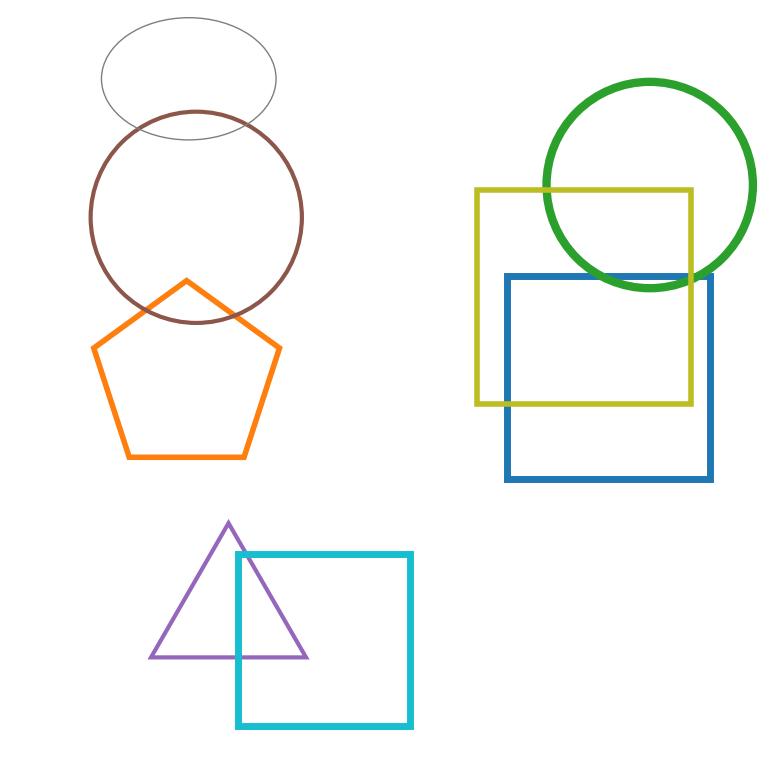[{"shape": "square", "thickness": 2.5, "radius": 0.66, "center": [0.79, 0.51]}, {"shape": "pentagon", "thickness": 2, "radius": 0.63, "center": [0.242, 0.509]}, {"shape": "circle", "thickness": 3, "radius": 0.67, "center": [0.844, 0.76]}, {"shape": "triangle", "thickness": 1.5, "radius": 0.58, "center": [0.297, 0.204]}, {"shape": "circle", "thickness": 1.5, "radius": 0.69, "center": [0.255, 0.718]}, {"shape": "oval", "thickness": 0.5, "radius": 0.57, "center": [0.245, 0.898]}, {"shape": "square", "thickness": 2, "radius": 0.69, "center": [0.759, 0.614]}, {"shape": "square", "thickness": 2.5, "radius": 0.56, "center": [0.421, 0.169]}]